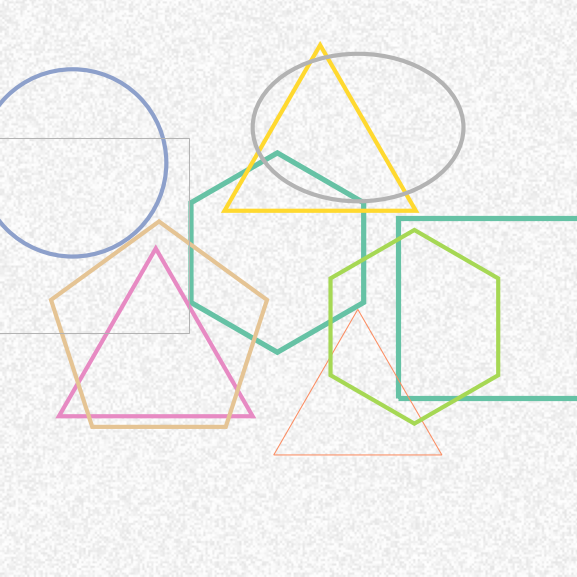[{"shape": "square", "thickness": 2.5, "radius": 0.78, "center": [0.845, 0.465]}, {"shape": "hexagon", "thickness": 2.5, "radius": 0.86, "center": [0.48, 0.562]}, {"shape": "triangle", "thickness": 0.5, "radius": 0.84, "center": [0.62, 0.295]}, {"shape": "circle", "thickness": 2, "radius": 0.81, "center": [0.126, 0.717]}, {"shape": "triangle", "thickness": 2, "radius": 0.97, "center": [0.27, 0.375]}, {"shape": "hexagon", "thickness": 2, "radius": 0.84, "center": [0.718, 0.433]}, {"shape": "triangle", "thickness": 2, "radius": 0.96, "center": [0.554, 0.73]}, {"shape": "pentagon", "thickness": 2, "radius": 0.98, "center": [0.275, 0.419]}, {"shape": "square", "thickness": 0.5, "radius": 0.84, "center": [0.159, 0.591]}, {"shape": "oval", "thickness": 2, "radius": 0.91, "center": [0.62, 0.778]}]